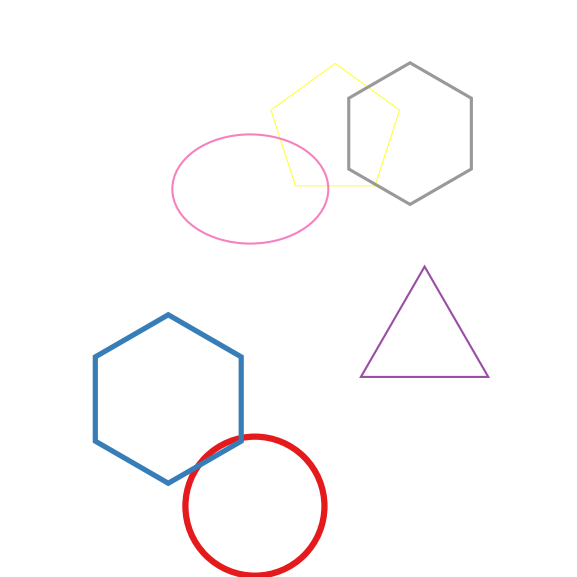[{"shape": "circle", "thickness": 3, "radius": 0.6, "center": [0.441, 0.123]}, {"shape": "hexagon", "thickness": 2.5, "radius": 0.73, "center": [0.291, 0.308]}, {"shape": "triangle", "thickness": 1, "radius": 0.64, "center": [0.735, 0.41]}, {"shape": "pentagon", "thickness": 0.5, "radius": 0.59, "center": [0.581, 0.772]}, {"shape": "oval", "thickness": 1, "radius": 0.68, "center": [0.433, 0.672]}, {"shape": "hexagon", "thickness": 1.5, "radius": 0.61, "center": [0.71, 0.768]}]